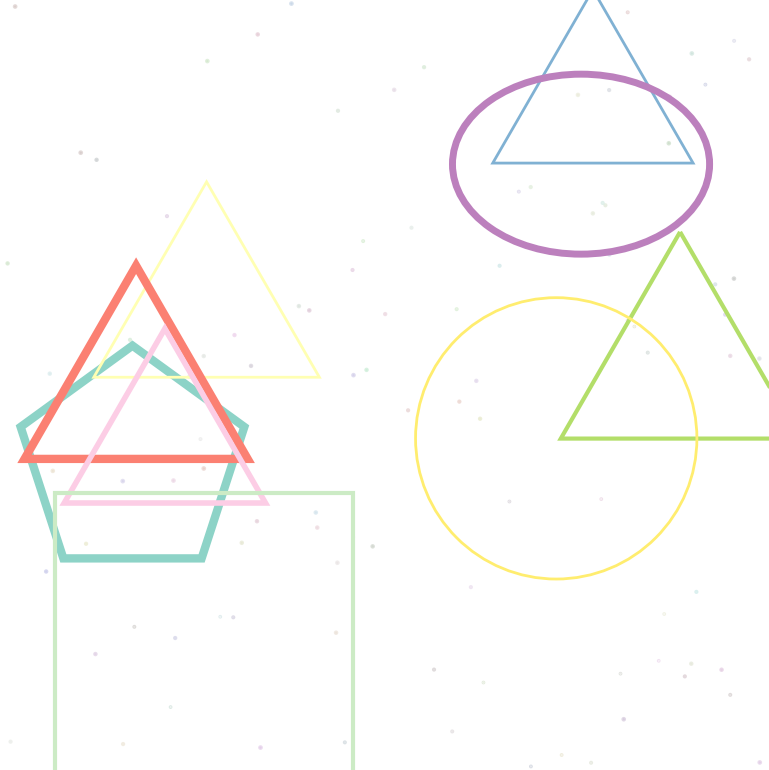[{"shape": "pentagon", "thickness": 3, "radius": 0.76, "center": [0.172, 0.398]}, {"shape": "triangle", "thickness": 1, "radius": 0.85, "center": [0.268, 0.595]}, {"shape": "triangle", "thickness": 3, "radius": 0.84, "center": [0.177, 0.488]}, {"shape": "triangle", "thickness": 1, "radius": 0.75, "center": [0.77, 0.863]}, {"shape": "triangle", "thickness": 1.5, "radius": 0.89, "center": [0.883, 0.52]}, {"shape": "triangle", "thickness": 2, "radius": 0.75, "center": [0.214, 0.422]}, {"shape": "oval", "thickness": 2.5, "radius": 0.83, "center": [0.755, 0.787]}, {"shape": "square", "thickness": 1.5, "radius": 0.97, "center": [0.265, 0.166]}, {"shape": "circle", "thickness": 1, "radius": 0.91, "center": [0.722, 0.431]}]